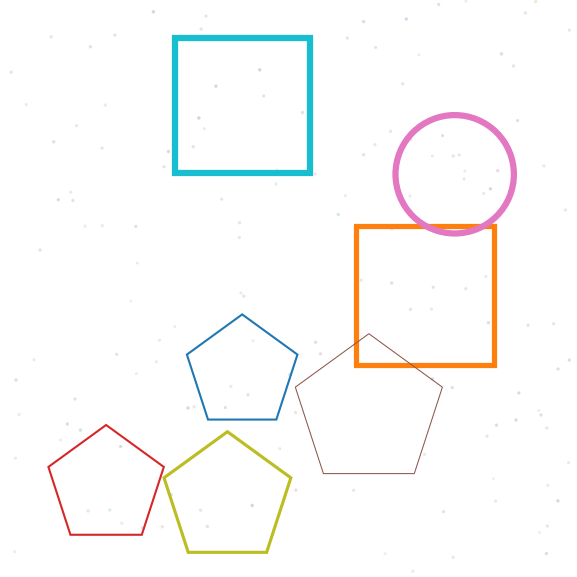[{"shape": "pentagon", "thickness": 1, "radius": 0.5, "center": [0.419, 0.354]}, {"shape": "square", "thickness": 2.5, "radius": 0.6, "center": [0.736, 0.487]}, {"shape": "pentagon", "thickness": 1, "radius": 0.53, "center": [0.184, 0.158]}, {"shape": "pentagon", "thickness": 0.5, "radius": 0.67, "center": [0.639, 0.287]}, {"shape": "circle", "thickness": 3, "radius": 0.51, "center": [0.787, 0.697]}, {"shape": "pentagon", "thickness": 1.5, "radius": 0.58, "center": [0.394, 0.136]}, {"shape": "square", "thickness": 3, "radius": 0.59, "center": [0.42, 0.816]}]